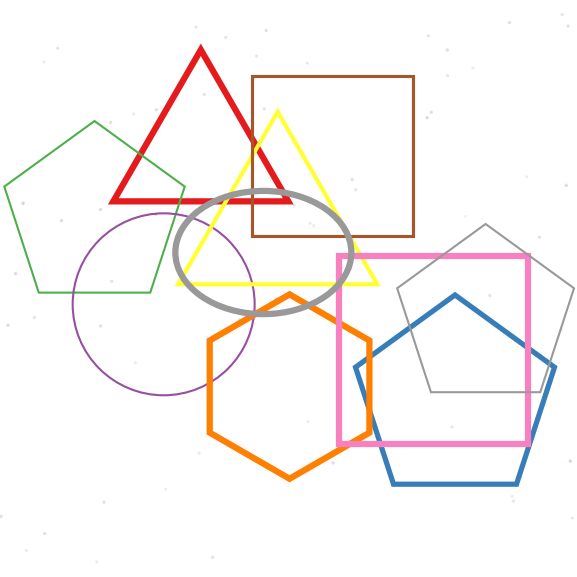[{"shape": "triangle", "thickness": 3, "radius": 0.87, "center": [0.348, 0.738]}, {"shape": "pentagon", "thickness": 2.5, "radius": 0.91, "center": [0.788, 0.307]}, {"shape": "pentagon", "thickness": 1, "radius": 0.82, "center": [0.164, 0.625]}, {"shape": "circle", "thickness": 1, "radius": 0.79, "center": [0.283, 0.472]}, {"shape": "hexagon", "thickness": 3, "radius": 0.8, "center": [0.501, 0.33]}, {"shape": "triangle", "thickness": 2, "radius": 1.0, "center": [0.481, 0.606]}, {"shape": "square", "thickness": 1.5, "radius": 0.7, "center": [0.576, 0.729]}, {"shape": "square", "thickness": 3, "radius": 0.82, "center": [0.75, 0.393]}, {"shape": "pentagon", "thickness": 1, "radius": 0.81, "center": [0.841, 0.45]}, {"shape": "oval", "thickness": 3, "radius": 0.76, "center": [0.456, 0.562]}]